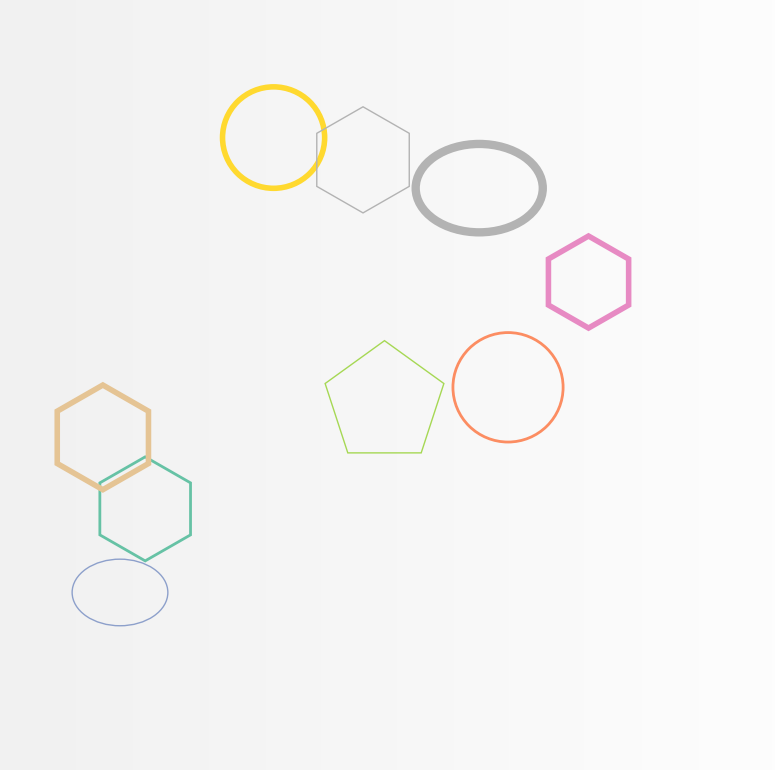[{"shape": "hexagon", "thickness": 1, "radius": 0.34, "center": [0.187, 0.339]}, {"shape": "circle", "thickness": 1, "radius": 0.36, "center": [0.656, 0.497]}, {"shape": "oval", "thickness": 0.5, "radius": 0.31, "center": [0.155, 0.231]}, {"shape": "hexagon", "thickness": 2, "radius": 0.3, "center": [0.759, 0.634]}, {"shape": "pentagon", "thickness": 0.5, "radius": 0.4, "center": [0.496, 0.477]}, {"shape": "circle", "thickness": 2, "radius": 0.33, "center": [0.353, 0.821]}, {"shape": "hexagon", "thickness": 2, "radius": 0.34, "center": [0.133, 0.432]}, {"shape": "oval", "thickness": 3, "radius": 0.41, "center": [0.618, 0.756]}, {"shape": "hexagon", "thickness": 0.5, "radius": 0.34, "center": [0.468, 0.792]}]